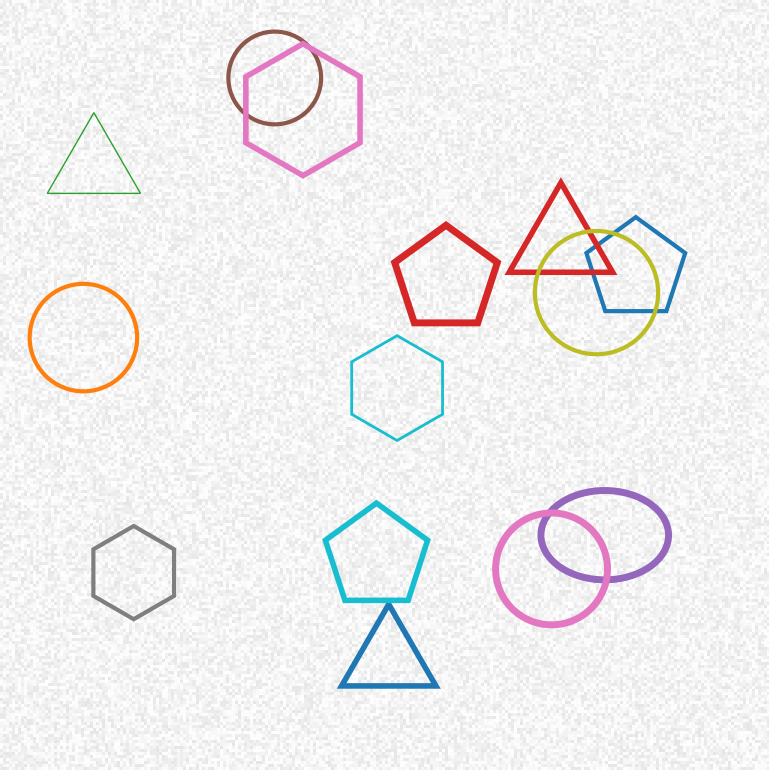[{"shape": "triangle", "thickness": 2, "radius": 0.35, "center": [0.505, 0.145]}, {"shape": "pentagon", "thickness": 1.5, "radius": 0.34, "center": [0.826, 0.651]}, {"shape": "circle", "thickness": 1.5, "radius": 0.35, "center": [0.108, 0.562]}, {"shape": "triangle", "thickness": 0.5, "radius": 0.35, "center": [0.122, 0.784]}, {"shape": "pentagon", "thickness": 2.5, "radius": 0.35, "center": [0.579, 0.637]}, {"shape": "triangle", "thickness": 2, "radius": 0.39, "center": [0.728, 0.685]}, {"shape": "oval", "thickness": 2.5, "radius": 0.41, "center": [0.785, 0.305]}, {"shape": "circle", "thickness": 1.5, "radius": 0.3, "center": [0.357, 0.899]}, {"shape": "circle", "thickness": 2.5, "radius": 0.36, "center": [0.716, 0.261]}, {"shape": "hexagon", "thickness": 2, "radius": 0.43, "center": [0.393, 0.858]}, {"shape": "hexagon", "thickness": 1.5, "radius": 0.3, "center": [0.174, 0.256]}, {"shape": "circle", "thickness": 1.5, "radius": 0.4, "center": [0.775, 0.62]}, {"shape": "pentagon", "thickness": 2, "radius": 0.35, "center": [0.489, 0.277]}, {"shape": "hexagon", "thickness": 1, "radius": 0.34, "center": [0.516, 0.496]}]